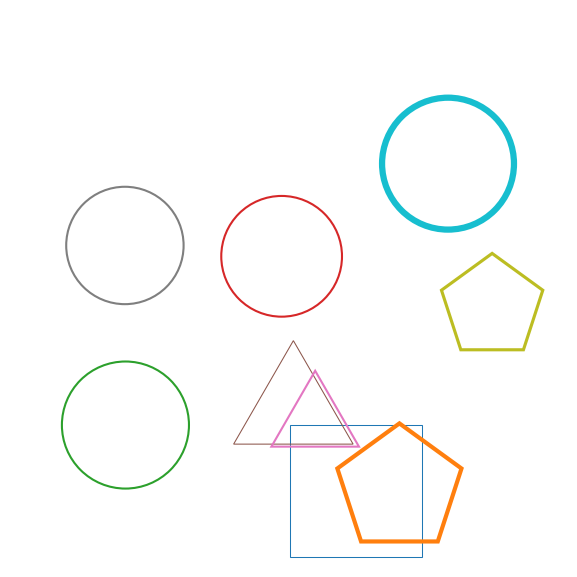[{"shape": "square", "thickness": 0.5, "radius": 0.57, "center": [0.616, 0.148]}, {"shape": "pentagon", "thickness": 2, "radius": 0.57, "center": [0.692, 0.153]}, {"shape": "circle", "thickness": 1, "radius": 0.55, "center": [0.217, 0.263]}, {"shape": "circle", "thickness": 1, "radius": 0.52, "center": [0.488, 0.555]}, {"shape": "triangle", "thickness": 0.5, "radius": 0.6, "center": [0.508, 0.29]}, {"shape": "triangle", "thickness": 1, "radius": 0.44, "center": [0.546, 0.27]}, {"shape": "circle", "thickness": 1, "radius": 0.51, "center": [0.216, 0.574]}, {"shape": "pentagon", "thickness": 1.5, "radius": 0.46, "center": [0.852, 0.468]}, {"shape": "circle", "thickness": 3, "radius": 0.57, "center": [0.776, 0.716]}]